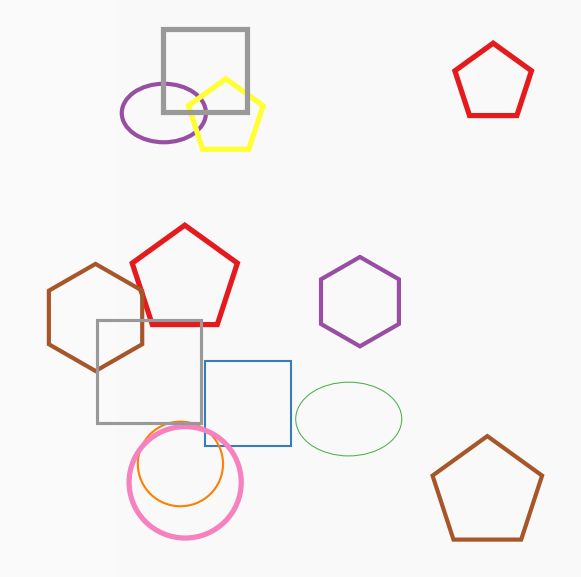[{"shape": "pentagon", "thickness": 2.5, "radius": 0.35, "center": [0.848, 0.855]}, {"shape": "pentagon", "thickness": 2.5, "radius": 0.48, "center": [0.318, 0.514]}, {"shape": "square", "thickness": 1, "radius": 0.37, "center": [0.426, 0.301]}, {"shape": "oval", "thickness": 0.5, "radius": 0.46, "center": [0.6, 0.274]}, {"shape": "hexagon", "thickness": 2, "radius": 0.39, "center": [0.619, 0.477]}, {"shape": "oval", "thickness": 2, "radius": 0.36, "center": [0.282, 0.803]}, {"shape": "circle", "thickness": 1, "radius": 0.37, "center": [0.31, 0.196]}, {"shape": "pentagon", "thickness": 2.5, "radius": 0.34, "center": [0.388, 0.795]}, {"shape": "hexagon", "thickness": 2, "radius": 0.46, "center": [0.164, 0.449]}, {"shape": "pentagon", "thickness": 2, "radius": 0.5, "center": [0.838, 0.145]}, {"shape": "circle", "thickness": 2.5, "radius": 0.48, "center": [0.319, 0.164]}, {"shape": "square", "thickness": 2.5, "radius": 0.36, "center": [0.352, 0.877]}, {"shape": "square", "thickness": 1.5, "radius": 0.45, "center": [0.257, 0.356]}]